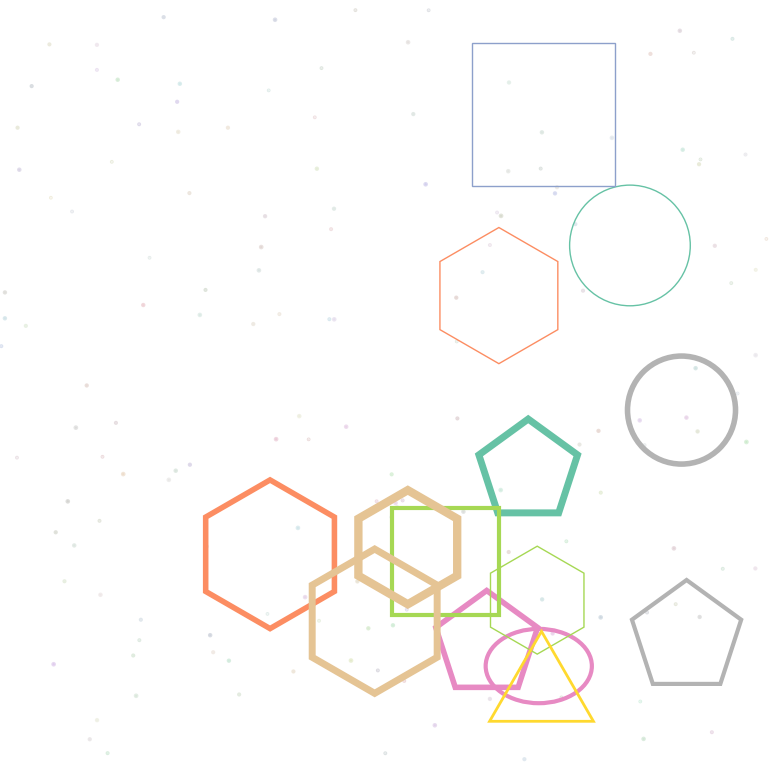[{"shape": "pentagon", "thickness": 2.5, "radius": 0.34, "center": [0.686, 0.388]}, {"shape": "circle", "thickness": 0.5, "radius": 0.39, "center": [0.818, 0.681]}, {"shape": "hexagon", "thickness": 0.5, "radius": 0.44, "center": [0.648, 0.616]}, {"shape": "hexagon", "thickness": 2, "radius": 0.48, "center": [0.351, 0.28]}, {"shape": "square", "thickness": 0.5, "radius": 0.46, "center": [0.706, 0.852]}, {"shape": "pentagon", "thickness": 2, "radius": 0.35, "center": [0.632, 0.164]}, {"shape": "oval", "thickness": 1.5, "radius": 0.34, "center": [0.7, 0.135]}, {"shape": "hexagon", "thickness": 0.5, "radius": 0.35, "center": [0.698, 0.221]}, {"shape": "square", "thickness": 1.5, "radius": 0.35, "center": [0.579, 0.271]}, {"shape": "triangle", "thickness": 1, "radius": 0.39, "center": [0.703, 0.102]}, {"shape": "hexagon", "thickness": 3, "radius": 0.37, "center": [0.53, 0.289]}, {"shape": "hexagon", "thickness": 2.5, "radius": 0.47, "center": [0.487, 0.193]}, {"shape": "circle", "thickness": 2, "radius": 0.35, "center": [0.885, 0.467]}, {"shape": "pentagon", "thickness": 1.5, "radius": 0.37, "center": [0.892, 0.172]}]